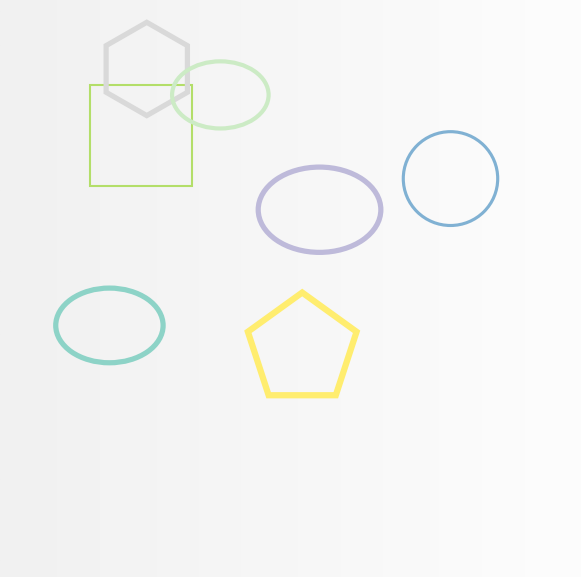[{"shape": "oval", "thickness": 2.5, "radius": 0.46, "center": [0.188, 0.436]}, {"shape": "oval", "thickness": 2.5, "radius": 0.53, "center": [0.55, 0.636]}, {"shape": "circle", "thickness": 1.5, "radius": 0.41, "center": [0.775, 0.69]}, {"shape": "square", "thickness": 1, "radius": 0.44, "center": [0.242, 0.765]}, {"shape": "hexagon", "thickness": 2.5, "radius": 0.4, "center": [0.252, 0.88]}, {"shape": "oval", "thickness": 2, "radius": 0.42, "center": [0.379, 0.835]}, {"shape": "pentagon", "thickness": 3, "radius": 0.49, "center": [0.52, 0.394]}]